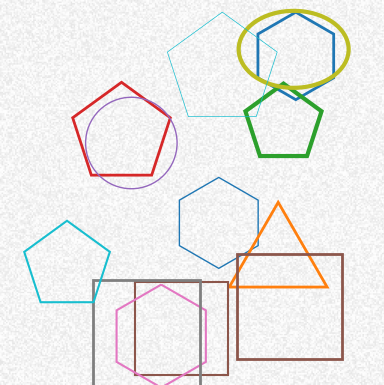[{"shape": "hexagon", "thickness": 2, "radius": 0.57, "center": [0.768, 0.855]}, {"shape": "hexagon", "thickness": 1, "radius": 0.59, "center": [0.568, 0.421]}, {"shape": "triangle", "thickness": 2, "radius": 0.73, "center": [0.723, 0.328]}, {"shape": "pentagon", "thickness": 3, "radius": 0.52, "center": [0.736, 0.679]}, {"shape": "pentagon", "thickness": 2, "radius": 0.67, "center": [0.316, 0.653]}, {"shape": "circle", "thickness": 1, "radius": 0.59, "center": [0.341, 0.629]}, {"shape": "square", "thickness": 2, "radius": 0.68, "center": [0.753, 0.205]}, {"shape": "square", "thickness": 1.5, "radius": 0.6, "center": [0.472, 0.147]}, {"shape": "hexagon", "thickness": 1.5, "radius": 0.67, "center": [0.419, 0.127]}, {"shape": "square", "thickness": 2, "radius": 0.69, "center": [0.38, 0.133]}, {"shape": "oval", "thickness": 3, "radius": 0.71, "center": [0.763, 0.872]}, {"shape": "pentagon", "thickness": 0.5, "radius": 0.75, "center": [0.577, 0.818]}, {"shape": "pentagon", "thickness": 1.5, "radius": 0.58, "center": [0.174, 0.31]}]